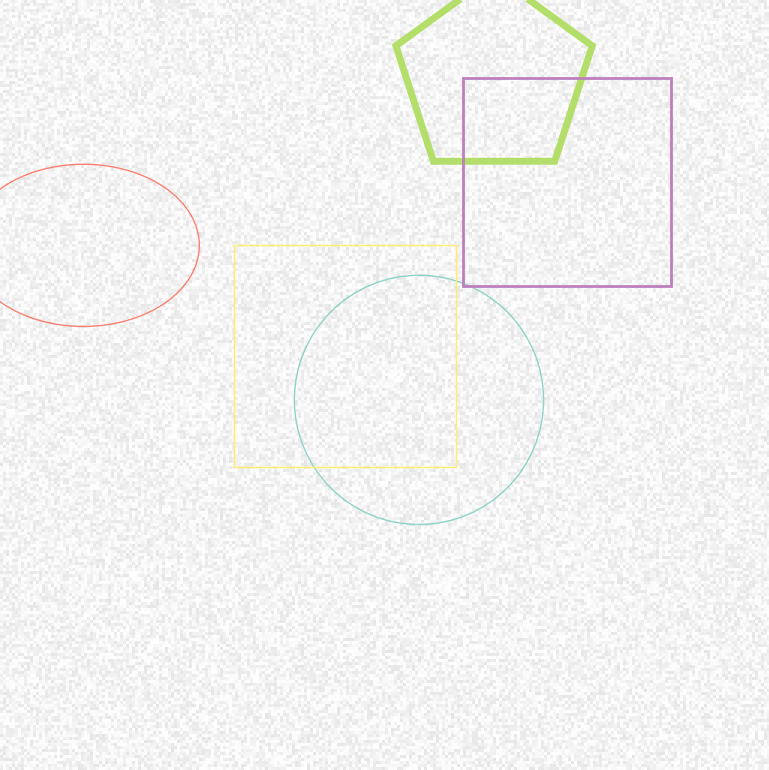[{"shape": "circle", "thickness": 0.5, "radius": 0.81, "center": [0.544, 0.481]}, {"shape": "oval", "thickness": 0.5, "radius": 0.75, "center": [0.108, 0.681]}, {"shape": "pentagon", "thickness": 2.5, "radius": 0.67, "center": [0.642, 0.899]}, {"shape": "square", "thickness": 1, "radius": 0.68, "center": [0.736, 0.764]}, {"shape": "square", "thickness": 0.5, "radius": 0.72, "center": [0.448, 0.538]}]